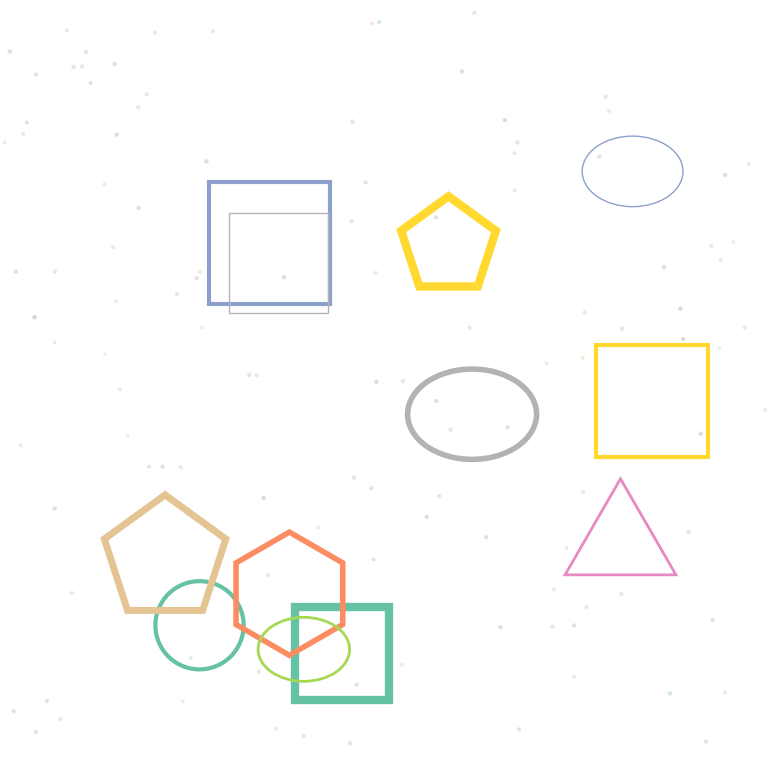[{"shape": "circle", "thickness": 1.5, "radius": 0.29, "center": [0.259, 0.188]}, {"shape": "square", "thickness": 3, "radius": 0.3, "center": [0.444, 0.151]}, {"shape": "hexagon", "thickness": 2, "radius": 0.4, "center": [0.376, 0.229]}, {"shape": "square", "thickness": 1.5, "radius": 0.39, "center": [0.35, 0.684]}, {"shape": "oval", "thickness": 0.5, "radius": 0.33, "center": [0.822, 0.777]}, {"shape": "triangle", "thickness": 1, "radius": 0.42, "center": [0.806, 0.295]}, {"shape": "oval", "thickness": 1, "radius": 0.3, "center": [0.395, 0.157]}, {"shape": "pentagon", "thickness": 3, "radius": 0.32, "center": [0.583, 0.68]}, {"shape": "square", "thickness": 1.5, "radius": 0.36, "center": [0.847, 0.479]}, {"shape": "pentagon", "thickness": 2.5, "radius": 0.41, "center": [0.214, 0.274]}, {"shape": "oval", "thickness": 2, "radius": 0.42, "center": [0.613, 0.462]}, {"shape": "square", "thickness": 0.5, "radius": 0.32, "center": [0.362, 0.659]}]